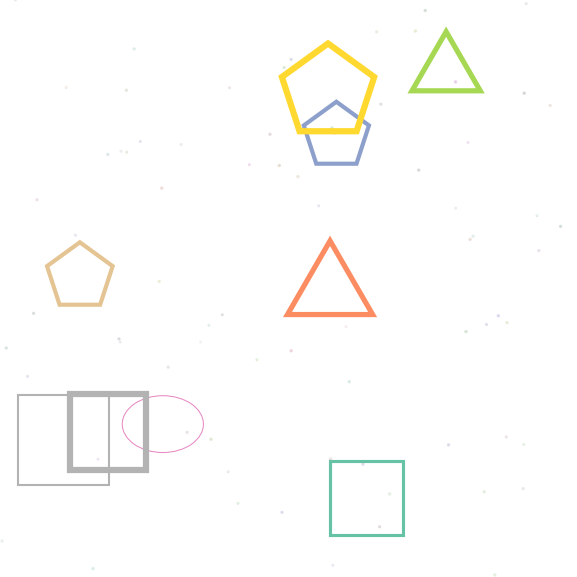[{"shape": "square", "thickness": 1.5, "radius": 0.32, "center": [0.635, 0.137]}, {"shape": "triangle", "thickness": 2.5, "radius": 0.43, "center": [0.572, 0.497]}, {"shape": "pentagon", "thickness": 2, "radius": 0.3, "center": [0.582, 0.764]}, {"shape": "oval", "thickness": 0.5, "radius": 0.35, "center": [0.282, 0.265]}, {"shape": "triangle", "thickness": 2.5, "radius": 0.34, "center": [0.773, 0.876]}, {"shape": "pentagon", "thickness": 3, "radius": 0.42, "center": [0.568, 0.84]}, {"shape": "pentagon", "thickness": 2, "radius": 0.3, "center": [0.138, 0.52]}, {"shape": "square", "thickness": 3, "radius": 0.33, "center": [0.186, 0.251]}, {"shape": "square", "thickness": 1, "radius": 0.39, "center": [0.11, 0.238]}]